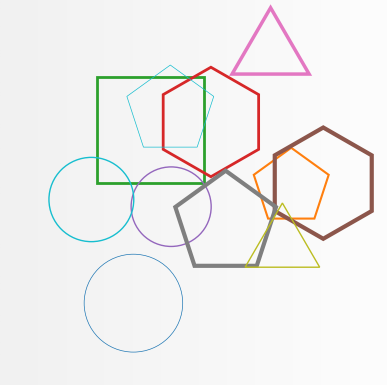[{"shape": "circle", "thickness": 0.5, "radius": 0.64, "center": [0.344, 0.213]}, {"shape": "pentagon", "thickness": 1.5, "radius": 0.51, "center": [0.752, 0.514]}, {"shape": "square", "thickness": 2, "radius": 0.69, "center": [0.388, 0.662]}, {"shape": "hexagon", "thickness": 2, "radius": 0.71, "center": [0.544, 0.683]}, {"shape": "circle", "thickness": 1, "radius": 0.52, "center": [0.442, 0.463]}, {"shape": "hexagon", "thickness": 3, "radius": 0.72, "center": [0.834, 0.524]}, {"shape": "triangle", "thickness": 2.5, "radius": 0.57, "center": [0.698, 0.865]}, {"shape": "pentagon", "thickness": 3, "radius": 0.68, "center": [0.582, 0.42]}, {"shape": "triangle", "thickness": 1, "radius": 0.56, "center": [0.729, 0.361]}, {"shape": "pentagon", "thickness": 0.5, "radius": 0.59, "center": [0.439, 0.713]}, {"shape": "circle", "thickness": 1, "radius": 0.55, "center": [0.236, 0.482]}]